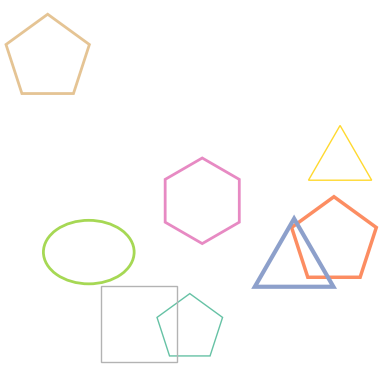[{"shape": "pentagon", "thickness": 1, "radius": 0.45, "center": [0.493, 0.148]}, {"shape": "pentagon", "thickness": 2.5, "radius": 0.58, "center": [0.867, 0.373]}, {"shape": "triangle", "thickness": 3, "radius": 0.59, "center": [0.764, 0.314]}, {"shape": "hexagon", "thickness": 2, "radius": 0.56, "center": [0.525, 0.478]}, {"shape": "oval", "thickness": 2, "radius": 0.59, "center": [0.231, 0.345]}, {"shape": "triangle", "thickness": 1, "radius": 0.47, "center": [0.883, 0.579]}, {"shape": "pentagon", "thickness": 2, "radius": 0.57, "center": [0.124, 0.849]}, {"shape": "square", "thickness": 1, "radius": 0.49, "center": [0.361, 0.158]}]